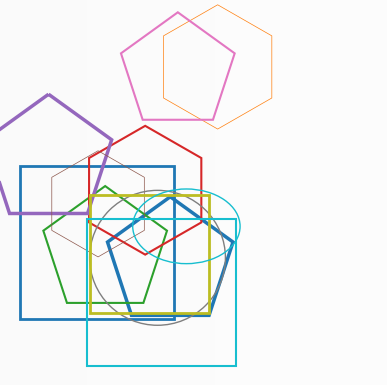[{"shape": "pentagon", "thickness": 2.5, "radius": 0.85, "center": [0.439, 0.319]}, {"shape": "square", "thickness": 2, "radius": 0.99, "center": [0.249, 0.371]}, {"shape": "hexagon", "thickness": 0.5, "radius": 0.81, "center": [0.562, 0.826]}, {"shape": "pentagon", "thickness": 1.5, "radius": 0.84, "center": [0.271, 0.349]}, {"shape": "hexagon", "thickness": 1.5, "radius": 0.84, "center": [0.375, 0.506]}, {"shape": "pentagon", "thickness": 2.5, "radius": 0.86, "center": [0.125, 0.584]}, {"shape": "hexagon", "thickness": 0.5, "radius": 0.69, "center": [0.253, 0.471]}, {"shape": "pentagon", "thickness": 1.5, "radius": 0.77, "center": [0.459, 0.814]}, {"shape": "circle", "thickness": 1, "radius": 0.88, "center": [0.407, 0.33]}, {"shape": "square", "thickness": 2, "radius": 0.77, "center": [0.385, 0.34]}, {"shape": "square", "thickness": 1.5, "radius": 0.96, "center": [0.417, 0.24]}, {"shape": "oval", "thickness": 1, "radius": 0.69, "center": [0.481, 0.412]}]